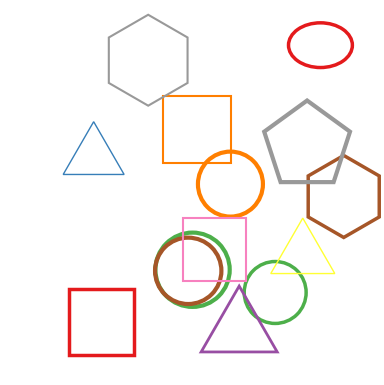[{"shape": "square", "thickness": 2.5, "radius": 0.43, "center": [0.264, 0.164]}, {"shape": "oval", "thickness": 2.5, "radius": 0.41, "center": [0.832, 0.883]}, {"shape": "triangle", "thickness": 1, "radius": 0.46, "center": [0.243, 0.593]}, {"shape": "circle", "thickness": 2.5, "radius": 0.4, "center": [0.715, 0.24]}, {"shape": "circle", "thickness": 3, "radius": 0.48, "center": [0.5, 0.299]}, {"shape": "triangle", "thickness": 2, "radius": 0.57, "center": [0.621, 0.143]}, {"shape": "circle", "thickness": 3, "radius": 0.42, "center": [0.599, 0.522]}, {"shape": "square", "thickness": 1.5, "radius": 0.44, "center": [0.512, 0.663]}, {"shape": "triangle", "thickness": 1, "radius": 0.48, "center": [0.786, 0.337]}, {"shape": "hexagon", "thickness": 2.5, "radius": 0.53, "center": [0.893, 0.49]}, {"shape": "circle", "thickness": 3, "radius": 0.43, "center": [0.489, 0.297]}, {"shape": "square", "thickness": 1.5, "radius": 0.41, "center": [0.557, 0.352]}, {"shape": "hexagon", "thickness": 1.5, "radius": 0.59, "center": [0.385, 0.844]}, {"shape": "pentagon", "thickness": 3, "radius": 0.59, "center": [0.798, 0.622]}]